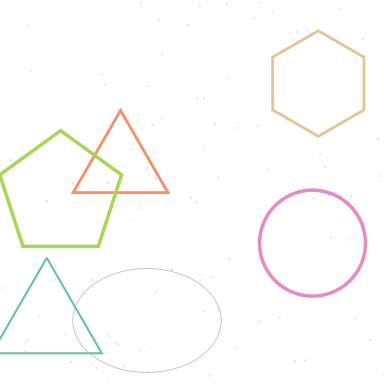[{"shape": "triangle", "thickness": 1.5, "radius": 0.83, "center": [0.121, 0.165]}, {"shape": "triangle", "thickness": 2, "radius": 0.71, "center": [0.313, 0.571]}, {"shape": "circle", "thickness": 2.5, "radius": 0.69, "center": [0.812, 0.368]}, {"shape": "pentagon", "thickness": 2.5, "radius": 0.83, "center": [0.158, 0.494]}, {"shape": "hexagon", "thickness": 2, "radius": 0.68, "center": [0.827, 0.783]}, {"shape": "oval", "thickness": 0.5, "radius": 0.96, "center": [0.382, 0.168]}]